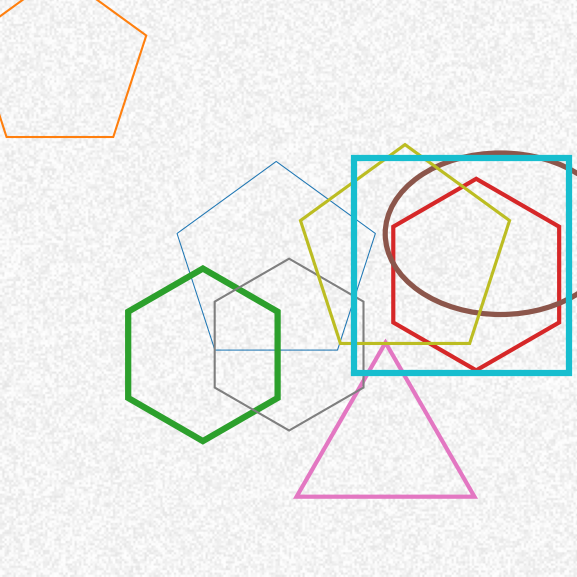[{"shape": "pentagon", "thickness": 0.5, "radius": 0.9, "center": [0.478, 0.539]}, {"shape": "pentagon", "thickness": 1, "radius": 0.79, "center": [0.104, 0.889]}, {"shape": "hexagon", "thickness": 3, "radius": 0.75, "center": [0.351, 0.385]}, {"shape": "hexagon", "thickness": 2, "radius": 0.83, "center": [0.825, 0.524]}, {"shape": "oval", "thickness": 2.5, "radius": 1.0, "center": [0.867, 0.594]}, {"shape": "triangle", "thickness": 2, "radius": 0.89, "center": [0.668, 0.228]}, {"shape": "hexagon", "thickness": 1, "radius": 0.74, "center": [0.501, 0.402]}, {"shape": "pentagon", "thickness": 1.5, "radius": 0.95, "center": [0.701, 0.558]}, {"shape": "square", "thickness": 3, "radius": 0.93, "center": [0.799, 0.54]}]